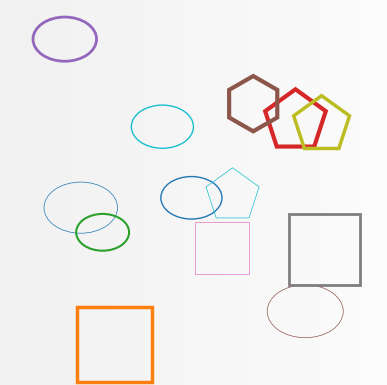[{"shape": "oval", "thickness": 0.5, "radius": 0.47, "center": [0.208, 0.461]}, {"shape": "oval", "thickness": 1, "radius": 0.39, "center": [0.494, 0.486]}, {"shape": "square", "thickness": 2.5, "radius": 0.48, "center": [0.295, 0.106]}, {"shape": "oval", "thickness": 1.5, "radius": 0.34, "center": [0.265, 0.397]}, {"shape": "pentagon", "thickness": 3, "radius": 0.41, "center": [0.763, 0.686]}, {"shape": "oval", "thickness": 2, "radius": 0.41, "center": [0.167, 0.898]}, {"shape": "oval", "thickness": 0.5, "radius": 0.49, "center": [0.788, 0.192]}, {"shape": "hexagon", "thickness": 3, "radius": 0.36, "center": [0.653, 0.731]}, {"shape": "square", "thickness": 0.5, "radius": 0.34, "center": [0.573, 0.356]}, {"shape": "square", "thickness": 2, "radius": 0.46, "center": [0.837, 0.351]}, {"shape": "pentagon", "thickness": 2.5, "radius": 0.38, "center": [0.83, 0.676]}, {"shape": "pentagon", "thickness": 0.5, "radius": 0.36, "center": [0.6, 0.492]}, {"shape": "oval", "thickness": 1, "radius": 0.4, "center": [0.419, 0.671]}]